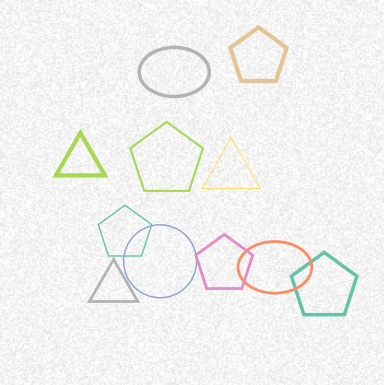[{"shape": "pentagon", "thickness": 2.5, "radius": 0.45, "center": [0.842, 0.255]}, {"shape": "pentagon", "thickness": 1, "radius": 0.36, "center": [0.325, 0.394]}, {"shape": "oval", "thickness": 2, "radius": 0.48, "center": [0.714, 0.306]}, {"shape": "circle", "thickness": 1, "radius": 0.47, "center": [0.416, 0.321]}, {"shape": "pentagon", "thickness": 2, "radius": 0.39, "center": [0.583, 0.313]}, {"shape": "triangle", "thickness": 3, "radius": 0.37, "center": [0.209, 0.581]}, {"shape": "pentagon", "thickness": 1.5, "radius": 0.5, "center": [0.433, 0.584]}, {"shape": "triangle", "thickness": 0.5, "radius": 0.44, "center": [0.6, 0.554]}, {"shape": "pentagon", "thickness": 3, "radius": 0.38, "center": [0.671, 0.852]}, {"shape": "triangle", "thickness": 2, "radius": 0.36, "center": [0.295, 0.253]}, {"shape": "oval", "thickness": 2.5, "radius": 0.46, "center": [0.453, 0.813]}]